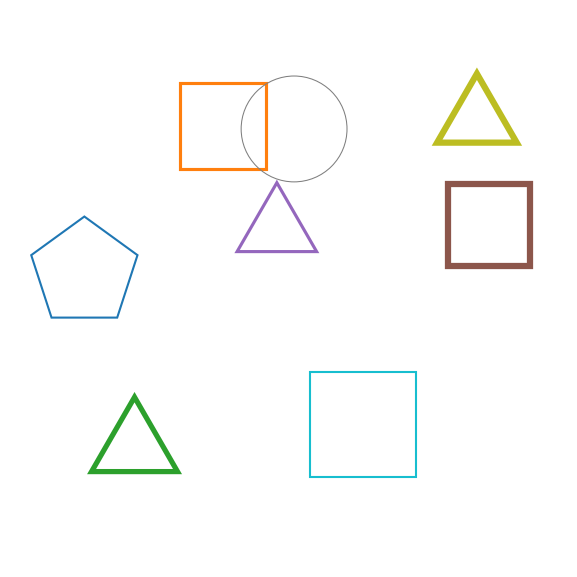[{"shape": "pentagon", "thickness": 1, "radius": 0.48, "center": [0.146, 0.527]}, {"shape": "square", "thickness": 1.5, "radius": 0.37, "center": [0.387, 0.781]}, {"shape": "triangle", "thickness": 2.5, "radius": 0.43, "center": [0.233, 0.225]}, {"shape": "triangle", "thickness": 1.5, "radius": 0.4, "center": [0.479, 0.603]}, {"shape": "square", "thickness": 3, "radius": 0.35, "center": [0.847, 0.609]}, {"shape": "circle", "thickness": 0.5, "radius": 0.46, "center": [0.509, 0.776]}, {"shape": "triangle", "thickness": 3, "radius": 0.4, "center": [0.826, 0.792]}, {"shape": "square", "thickness": 1, "radius": 0.46, "center": [0.629, 0.264]}]